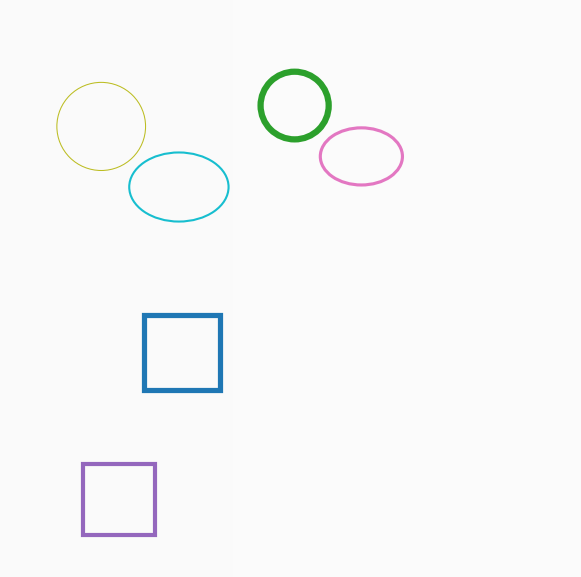[{"shape": "square", "thickness": 2.5, "radius": 0.33, "center": [0.313, 0.388]}, {"shape": "circle", "thickness": 3, "radius": 0.29, "center": [0.507, 0.816]}, {"shape": "square", "thickness": 2, "radius": 0.31, "center": [0.205, 0.134]}, {"shape": "oval", "thickness": 1.5, "radius": 0.35, "center": [0.622, 0.728]}, {"shape": "circle", "thickness": 0.5, "radius": 0.38, "center": [0.174, 0.78]}, {"shape": "oval", "thickness": 1, "radius": 0.43, "center": [0.308, 0.675]}]